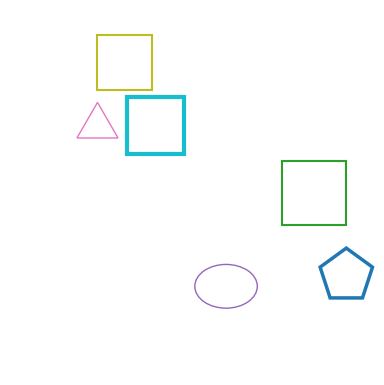[{"shape": "pentagon", "thickness": 2.5, "radius": 0.36, "center": [0.9, 0.284]}, {"shape": "square", "thickness": 1.5, "radius": 0.42, "center": [0.816, 0.5]}, {"shape": "oval", "thickness": 1, "radius": 0.41, "center": [0.587, 0.256]}, {"shape": "triangle", "thickness": 1, "radius": 0.31, "center": [0.253, 0.672]}, {"shape": "square", "thickness": 1.5, "radius": 0.36, "center": [0.324, 0.838]}, {"shape": "square", "thickness": 3, "radius": 0.37, "center": [0.403, 0.674]}]